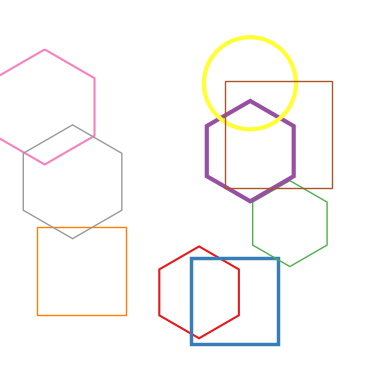[{"shape": "hexagon", "thickness": 1.5, "radius": 0.6, "center": [0.517, 0.241]}, {"shape": "square", "thickness": 2.5, "radius": 0.56, "center": [0.609, 0.218]}, {"shape": "hexagon", "thickness": 1, "radius": 0.56, "center": [0.753, 0.419]}, {"shape": "hexagon", "thickness": 3, "radius": 0.65, "center": [0.65, 0.608]}, {"shape": "square", "thickness": 1, "radius": 0.57, "center": [0.212, 0.297]}, {"shape": "circle", "thickness": 3, "radius": 0.6, "center": [0.649, 0.784]}, {"shape": "square", "thickness": 1, "radius": 0.7, "center": [0.723, 0.651]}, {"shape": "hexagon", "thickness": 1.5, "radius": 0.75, "center": [0.116, 0.722]}, {"shape": "hexagon", "thickness": 1, "radius": 0.74, "center": [0.188, 0.528]}]